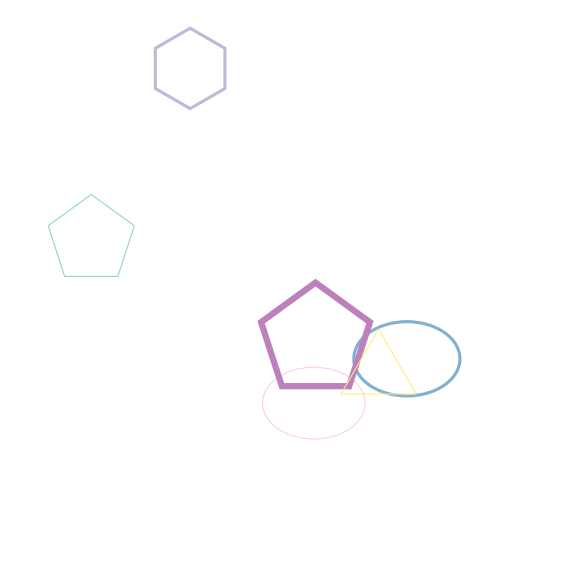[{"shape": "pentagon", "thickness": 0.5, "radius": 0.39, "center": [0.158, 0.584]}, {"shape": "hexagon", "thickness": 1.5, "radius": 0.35, "center": [0.329, 0.881]}, {"shape": "oval", "thickness": 1.5, "radius": 0.46, "center": [0.705, 0.378]}, {"shape": "oval", "thickness": 0.5, "radius": 0.44, "center": [0.543, 0.301]}, {"shape": "pentagon", "thickness": 3, "radius": 0.5, "center": [0.546, 0.411]}, {"shape": "triangle", "thickness": 0.5, "radius": 0.38, "center": [0.656, 0.354]}]